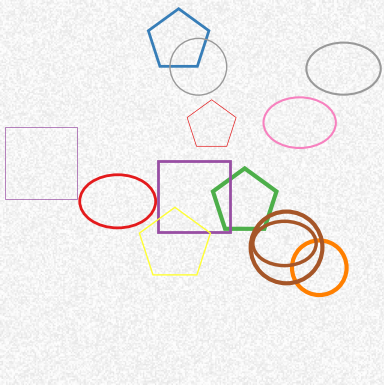[{"shape": "pentagon", "thickness": 0.5, "radius": 0.33, "center": [0.55, 0.674]}, {"shape": "oval", "thickness": 2, "radius": 0.49, "center": [0.306, 0.477]}, {"shape": "pentagon", "thickness": 2, "radius": 0.41, "center": [0.464, 0.895]}, {"shape": "pentagon", "thickness": 3, "radius": 0.43, "center": [0.636, 0.476]}, {"shape": "square", "thickness": 2, "radius": 0.47, "center": [0.503, 0.49]}, {"shape": "square", "thickness": 0.5, "radius": 0.47, "center": [0.106, 0.577]}, {"shape": "circle", "thickness": 3, "radius": 0.35, "center": [0.829, 0.305]}, {"shape": "pentagon", "thickness": 1, "radius": 0.49, "center": [0.454, 0.364]}, {"shape": "oval", "thickness": 2.5, "radius": 0.41, "center": [0.739, 0.368]}, {"shape": "circle", "thickness": 3, "radius": 0.47, "center": [0.744, 0.357]}, {"shape": "oval", "thickness": 1.5, "radius": 0.47, "center": [0.778, 0.681]}, {"shape": "oval", "thickness": 1.5, "radius": 0.48, "center": [0.892, 0.822]}, {"shape": "circle", "thickness": 1, "radius": 0.37, "center": [0.515, 0.827]}]